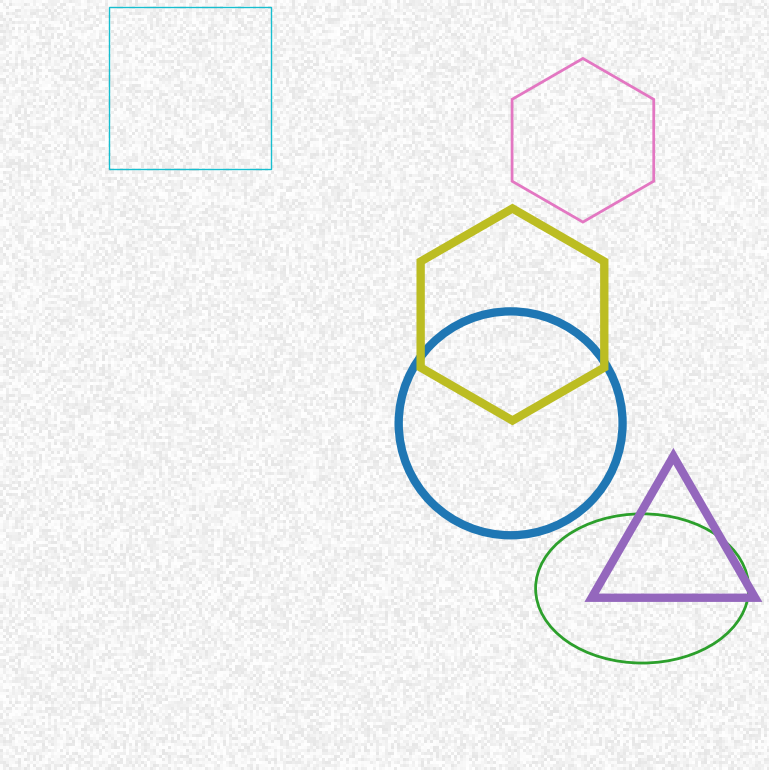[{"shape": "circle", "thickness": 3, "radius": 0.73, "center": [0.663, 0.45]}, {"shape": "oval", "thickness": 1, "radius": 0.69, "center": [0.834, 0.236]}, {"shape": "triangle", "thickness": 3, "radius": 0.61, "center": [0.875, 0.285]}, {"shape": "hexagon", "thickness": 1, "radius": 0.53, "center": [0.757, 0.818]}, {"shape": "hexagon", "thickness": 3, "radius": 0.69, "center": [0.666, 0.592]}, {"shape": "square", "thickness": 0.5, "radius": 0.53, "center": [0.247, 0.886]}]